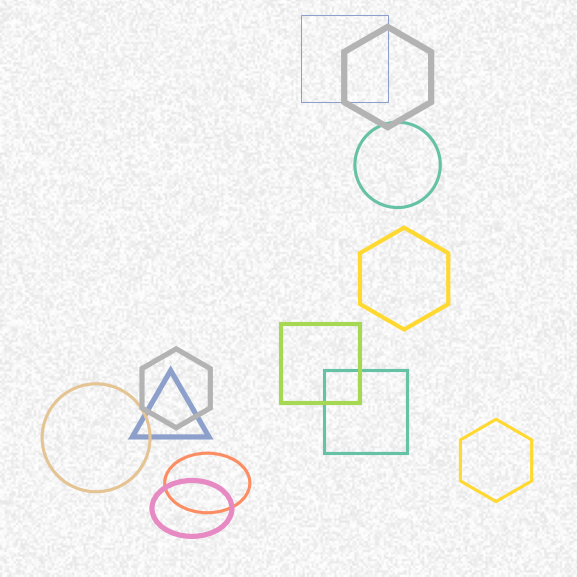[{"shape": "square", "thickness": 1.5, "radius": 0.36, "center": [0.633, 0.286]}, {"shape": "circle", "thickness": 1.5, "radius": 0.37, "center": [0.688, 0.714]}, {"shape": "oval", "thickness": 1.5, "radius": 0.37, "center": [0.359, 0.163]}, {"shape": "triangle", "thickness": 2.5, "radius": 0.38, "center": [0.296, 0.281]}, {"shape": "square", "thickness": 0.5, "radius": 0.38, "center": [0.596, 0.897]}, {"shape": "oval", "thickness": 2.5, "radius": 0.35, "center": [0.332, 0.119]}, {"shape": "square", "thickness": 2, "radius": 0.34, "center": [0.554, 0.37]}, {"shape": "hexagon", "thickness": 1.5, "radius": 0.36, "center": [0.859, 0.202]}, {"shape": "hexagon", "thickness": 2, "radius": 0.44, "center": [0.7, 0.517]}, {"shape": "circle", "thickness": 1.5, "radius": 0.47, "center": [0.166, 0.241]}, {"shape": "hexagon", "thickness": 3, "radius": 0.43, "center": [0.671, 0.866]}, {"shape": "hexagon", "thickness": 2.5, "radius": 0.34, "center": [0.305, 0.327]}]